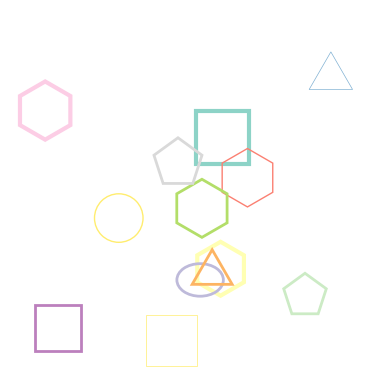[{"shape": "square", "thickness": 3, "radius": 0.34, "center": [0.578, 0.644]}, {"shape": "hexagon", "thickness": 3, "radius": 0.35, "center": [0.573, 0.302]}, {"shape": "oval", "thickness": 2, "radius": 0.3, "center": [0.52, 0.273]}, {"shape": "hexagon", "thickness": 1, "radius": 0.38, "center": [0.643, 0.538]}, {"shape": "triangle", "thickness": 0.5, "radius": 0.33, "center": [0.859, 0.8]}, {"shape": "triangle", "thickness": 2, "radius": 0.3, "center": [0.551, 0.291]}, {"shape": "hexagon", "thickness": 2, "radius": 0.38, "center": [0.525, 0.459]}, {"shape": "hexagon", "thickness": 3, "radius": 0.38, "center": [0.117, 0.713]}, {"shape": "pentagon", "thickness": 2, "radius": 0.33, "center": [0.462, 0.577]}, {"shape": "square", "thickness": 2, "radius": 0.3, "center": [0.15, 0.149]}, {"shape": "pentagon", "thickness": 2, "radius": 0.29, "center": [0.792, 0.232]}, {"shape": "square", "thickness": 0.5, "radius": 0.33, "center": [0.447, 0.115]}, {"shape": "circle", "thickness": 1, "radius": 0.32, "center": [0.308, 0.434]}]